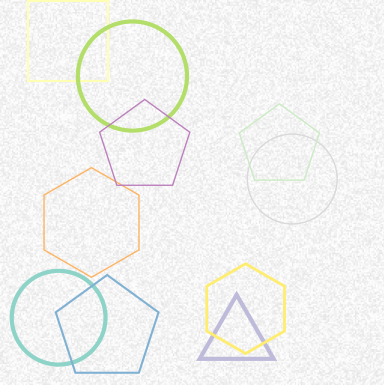[{"shape": "circle", "thickness": 3, "radius": 0.61, "center": [0.152, 0.175]}, {"shape": "square", "thickness": 1.5, "radius": 0.52, "center": [0.176, 0.893]}, {"shape": "triangle", "thickness": 3, "radius": 0.55, "center": [0.615, 0.123]}, {"shape": "pentagon", "thickness": 1.5, "radius": 0.7, "center": [0.278, 0.145]}, {"shape": "hexagon", "thickness": 1, "radius": 0.71, "center": [0.238, 0.422]}, {"shape": "circle", "thickness": 3, "radius": 0.71, "center": [0.344, 0.803]}, {"shape": "circle", "thickness": 1, "radius": 0.58, "center": [0.759, 0.535]}, {"shape": "pentagon", "thickness": 1, "radius": 0.62, "center": [0.376, 0.618]}, {"shape": "pentagon", "thickness": 1, "radius": 0.55, "center": [0.726, 0.621]}, {"shape": "hexagon", "thickness": 2, "radius": 0.58, "center": [0.638, 0.198]}]